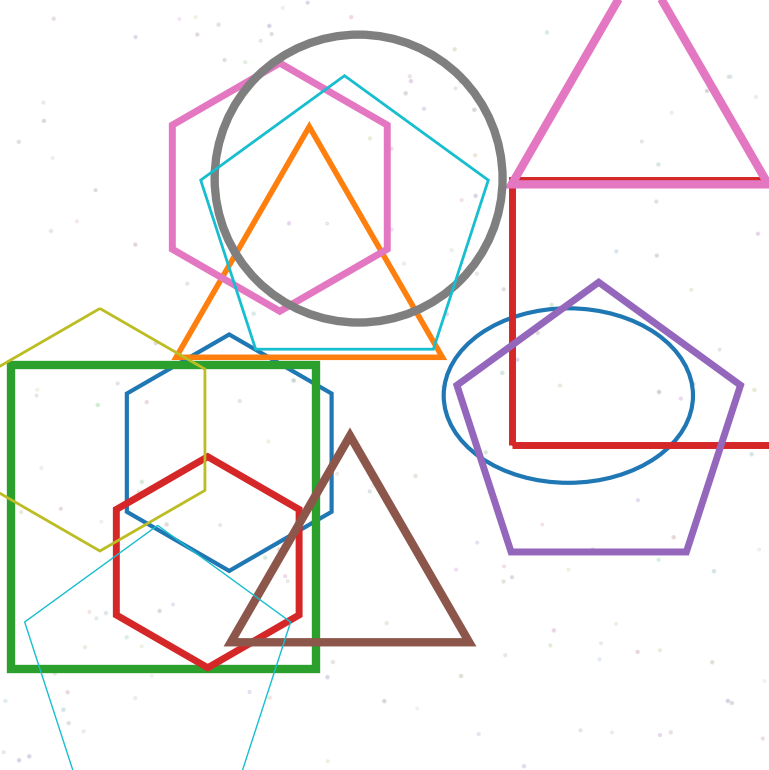[{"shape": "hexagon", "thickness": 1.5, "radius": 0.77, "center": [0.298, 0.412]}, {"shape": "oval", "thickness": 1.5, "radius": 0.81, "center": [0.738, 0.486]}, {"shape": "triangle", "thickness": 2, "radius": 1.0, "center": [0.402, 0.636]}, {"shape": "square", "thickness": 3, "radius": 0.99, "center": [0.212, 0.329]}, {"shape": "square", "thickness": 2.5, "radius": 0.86, "center": [0.836, 0.595]}, {"shape": "hexagon", "thickness": 2.5, "radius": 0.69, "center": [0.27, 0.27]}, {"shape": "pentagon", "thickness": 2.5, "radius": 0.97, "center": [0.778, 0.44]}, {"shape": "triangle", "thickness": 3, "radius": 0.89, "center": [0.455, 0.255]}, {"shape": "hexagon", "thickness": 2.5, "radius": 0.81, "center": [0.363, 0.757]}, {"shape": "triangle", "thickness": 3, "radius": 0.96, "center": [0.831, 0.857]}, {"shape": "circle", "thickness": 3, "radius": 0.93, "center": [0.466, 0.768]}, {"shape": "hexagon", "thickness": 1, "radius": 0.79, "center": [0.13, 0.442]}, {"shape": "pentagon", "thickness": 1, "radius": 0.98, "center": [0.447, 0.705]}, {"shape": "pentagon", "thickness": 0.5, "radius": 0.91, "center": [0.205, 0.136]}]